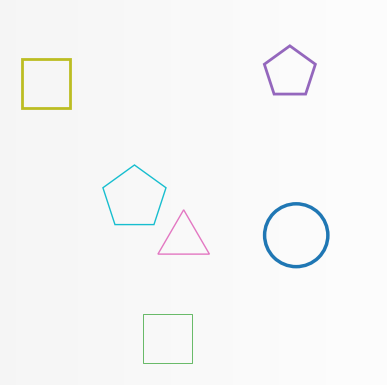[{"shape": "circle", "thickness": 2.5, "radius": 0.41, "center": [0.764, 0.389]}, {"shape": "square", "thickness": 0.5, "radius": 0.32, "center": [0.433, 0.121]}, {"shape": "pentagon", "thickness": 2, "radius": 0.35, "center": [0.748, 0.812]}, {"shape": "triangle", "thickness": 1, "radius": 0.38, "center": [0.474, 0.378]}, {"shape": "square", "thickness": 2, "radius": 0.31, "center": [0.119, 0.783]}, {"shape": "pentagon", "thickness": 1, "radius": 0.43, "center": [0.347, 0.486]}]